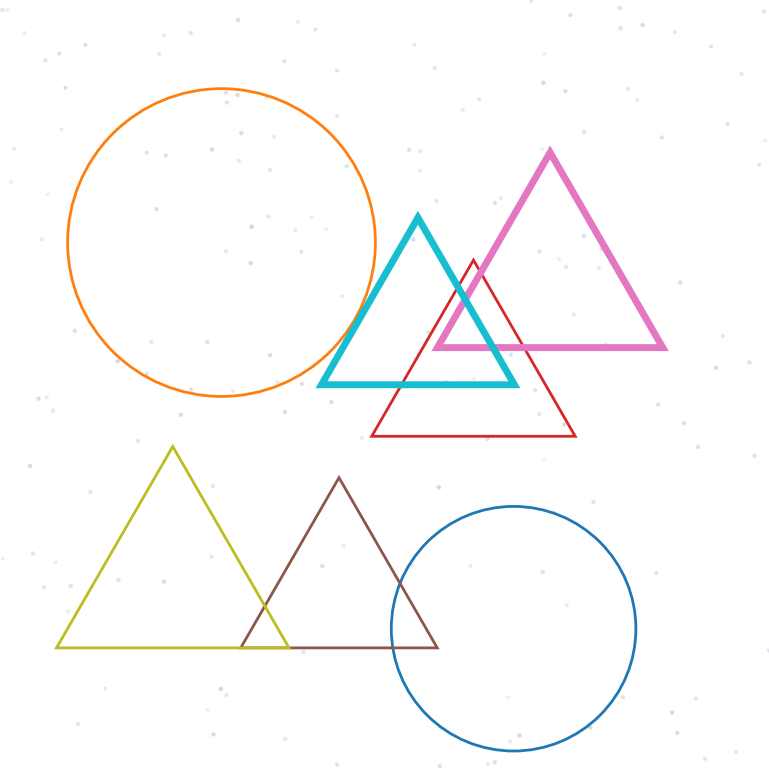[{"shape": "circle", "thickness": 1, "radius": 0.79, "center": [0.667, 0.183]}, {"shape": "circle", "thickness": 1, "radius": 1.0, "center": [0.288, 0.685]}, {"shape": "triangle", "thickness": 1, "radius": 0.76, "center": [0.615, 0.51]}, {"shape": "triangle", "thickness": 1, "radius": 0.74, "center": [0.44, 0.232]}, {"shape": "triangle", "thickness": 2.5, "radius": 0.84, "center": [0.714, 0.633]}, {"shape": "triangle", "thickness": 1, "radius": 0.87, "center": [0.224, 0.246]}, {"shape": "triangle", "thickness": 2.5, "radius": 0.72, "center": [0.543, 0.573]}]